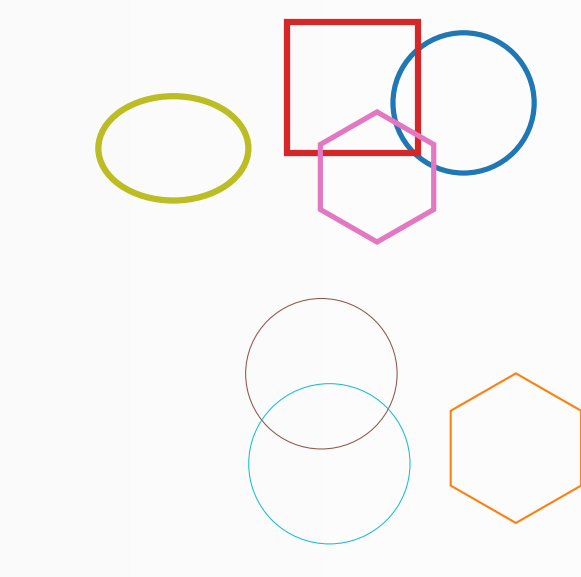[{"shape": "circle", "thickness": 2.5, "radius": 0.61, "center": [0.798, 0.821]}, {"shape": "hexagon", "thickness": 1, "radius": 0.65, "center": [0.888, 0.223]}, {"shape": "square", "thickness": 3, "radius": 0.56, "center": [0.606, 0.848]}, {"shape": "circle", "thickness": 0.5, "radius": 0.65, "center": [0.553, 0.352]}, {"shape": "hexagon", "thickness": 2.5, "radius": 0.56, "center": [0.649, 0.693]}, {"shape": "oval", "thickness": 3, "radius": 0.65, "center": [0.298, 0.742]}, {"shape": "circle", "thickness": 0.5, "radius": 0.69, "center": [0.567, 0.196]}]